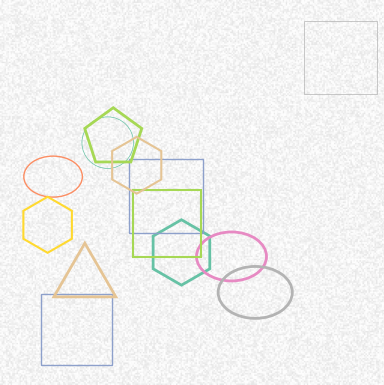[{"shape": "hexagon", "thickness": 2, "radius": 0.42, "center": [0.471, 0.344]}, {"shape": "circle", "thickness": 0.5, "radius": 0.33, "center": [0.28, 0.629]}, {"shape": "oval", "thickness": 1, "radius": 0.38, "center": [0.138, 0.541]}, {"shape": "square", "thickness": 1, "radius": 0.46, "center": [0.199, 0.144]}, {"shape": "square", "thickness": 1, "radius": 0.48, "center": [0.431, 0.492]}, {"shape": "oval", "thickness": 2, "radius": 0.45, "center": [0.601, 0.334]}, {"shape": "pentagon", "thickness": 2, "radius": 0.39, "center": [0.294, 0.642]}, {"shape": "square", "thickness": 1.5, "radius": 0.44, "center": [0.433, 0.419]}, {"shape": "hexagon", "thickness": 1.5, "radius": 0.36, "center": [0.124, 0.416]}, {"shape": "triangle", "thickness": 2, "radius": 0.46, "center": [0.22, 0.275]}, {"shape": "hexagon", "thickness": 1.5, "radius": 0.37, "center": [0.355, 0.571]}, {"shape": "oval", "thickness": 2, "radius": 0.48, "center": [0.663, 0.24]}, {"shape": "square", "thickness": 0.5, "radius": 0.47, "center": [0.884, 0.851]}]